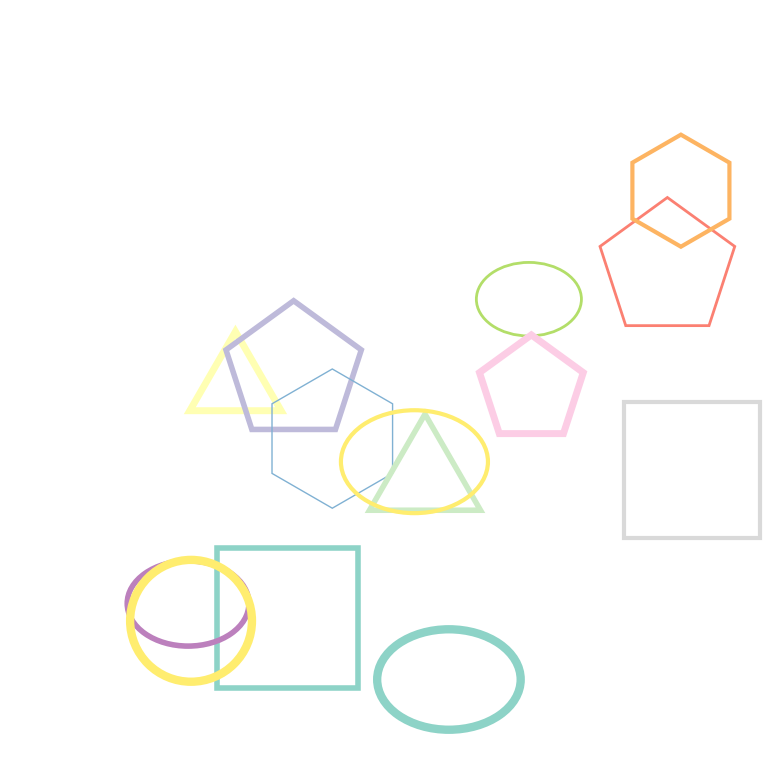[{"shape": "oval", "thickness": 3, "radius": 0.47, "center": [0.583, 0.118]}, {"shape": "square", "thickness": 2, "radius": 0.46, "center": [0.373, 0.198]}, {"shape": "triangle", "thickness": 2.5, "radius": 0.34, "center": [0.306, 0.501]}, {"shape": "pentagon", "thickness": 2, "radius": 0.46, "center": [0.381, 0.517]}, {"shape": "pentagon", "thickness": 1, "radius": 0.46, "center": [0.867, 0.652]}, {"shape": "hexagon", "thickness": 0.5, "radius": 0.45, "center": [0.432, 0.43]}, {"shape": "hexagon", "thickness": 1.5, "radius": 0.36, "center": [0.884, 0.752]}, {"shape": "oval", "thickness": 1, "radius": 0.34, "center": [0.687, 0.611]}, {"shape": "pentagon", "thickness": 2.5, "radius": 0.35, "center": [0.69, 0.494]}, {"shape": "square", "thickness": 1.5, "radius": 0.44, "center": [0.898, 0.39]}, {"shape": "oval", "thickness": 2, "radius": 0.4, "center": [0.244, 0.216]}, {"shape": "triangle", "thickness": 2, "radius": 0.42, "center": [0.552, 0.379]}, {"shape": "circle", "thickness": 3, "radius": 0.4, "center": [0.248, 0.194]}, {"shape": "oval", "thickness": 1.5, "radius": 0.48, "center": [0.538, 0.4]}]